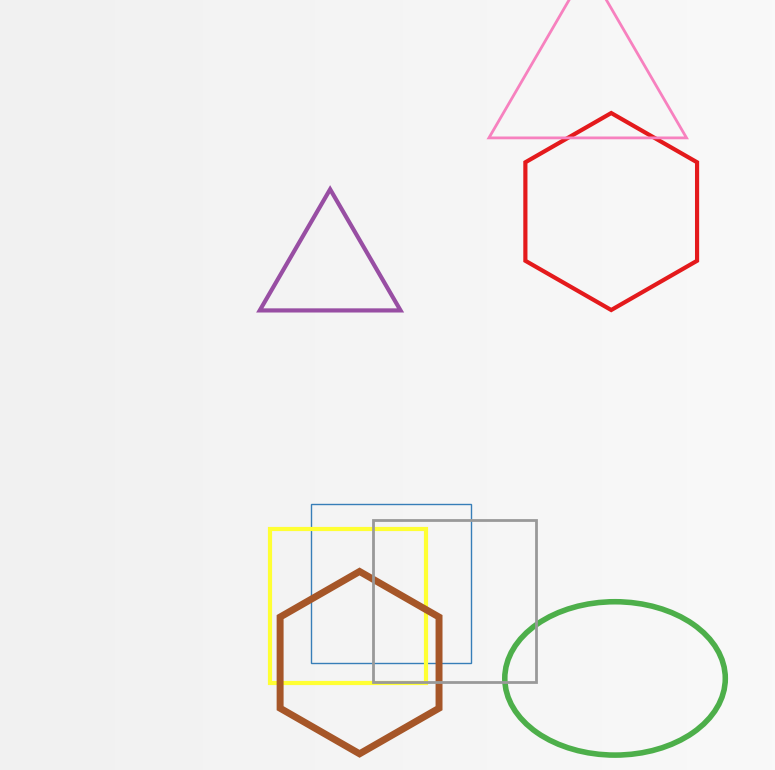[{"shape": "hexagon", "thickness": 1.5, "radius": 0.64, "center": [0.789, 0.725]}, {"shape": "square", "thickness": 0.5, "radius": 0.52, "center": [0.504, 0.242]}, {"shape": "oval", "thickness": 2, "radius": 0.71, "center": [0.794, 0.119]}, {"shape": "triangle", "thickness": 1.5, "radius": 0.52, "center": [0.426, 0.649]}, {"shape": "square", "thickness": 1.5, "radius": 0.5, "center": [0.449, 0.213]}, {"shape": "hexagon", "thickness": 2.5, "radius": 0.59, "center": [0.464, 0.139]}, {"shape": "triangle", "thickness": 1, "radius": 0.74, "center": [0.758, 0.895]}, {"shape": "square", "thickness": 1, "radius": 0.53, "center": [0.586, 0.219]}]